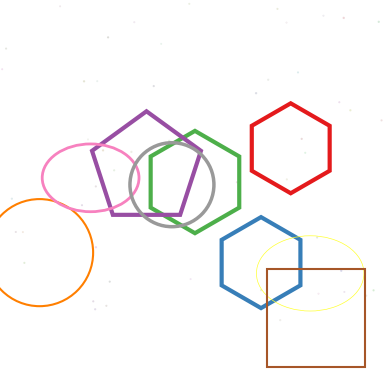[{"shape": "hexagon", "thickness": 3, "radius": 0.58, "center": [0.755, 0.615]}, {"shape": "hexagon", "thickness": 3, "radius": 0.59, "center": [0.678, 0.318]}, {"shape": "hexagon", "thickness": 3, "radius": 0.66, "center": [0.506, 0.527]}, {"shape": "pentagon", "thickness": 3, "radius": 0.74, "center": [0.38, 0.562]}, {"shape": "circle", "thickness": 1.5, "radius": 0.7, "center": [0.103, 0.344]}, {"shape": "oval", "thickness": 0.5, "radius": 0.7, "center": [0.806, 0.29]}, {"shape": "square", "thickness": 1.5, "radius": 0.64, "center": [0.821, 0.173]}, {"shape": "oval", "thickness": 2, "radius": 0.63, "center": [0.235, 0.538]}, {"shape": "circle", "thickness": 2.5, "radius": 0.55, "center": [0.447, 0.52]}]